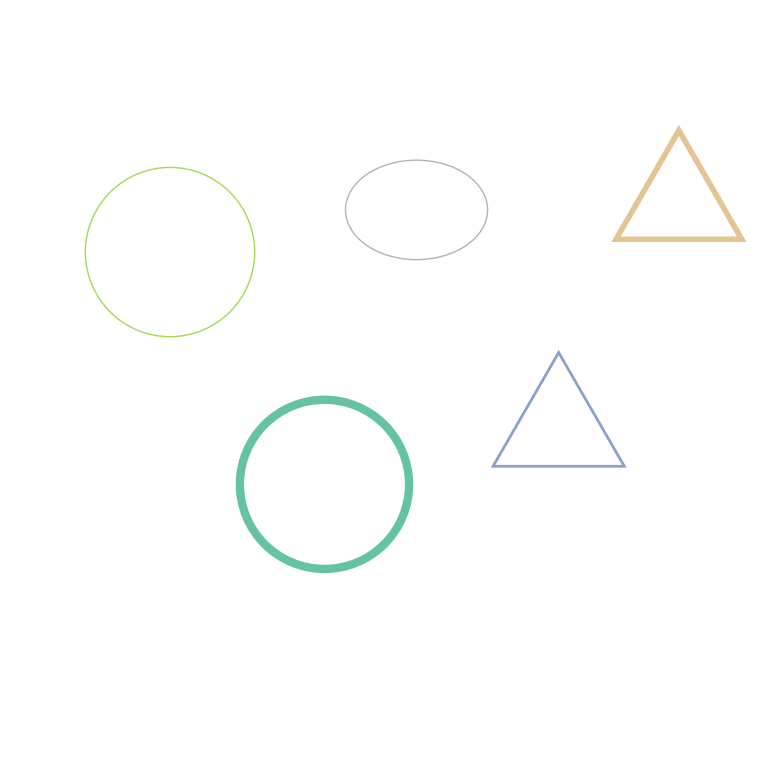[{"shape": "circle", "thickness": 3, "radius": 0.55, "center": [0.421, 0.371]}, {"shape": "triangle", "thickness": 1, "radius": 0.49, "center": [0.726, 0.444]}, {"shape": "circle", "thickness": 0.5, "radius": 0.55, "center": [0.221, 0.673]}, {"shape": "triangle", "thickness": 2, "radius": 0.47, "center": [0.882, 0.736]}, {"shape": "oval", "thickness": 0.5, "radius": 0.46, "center": [0.541, 0.727]}]